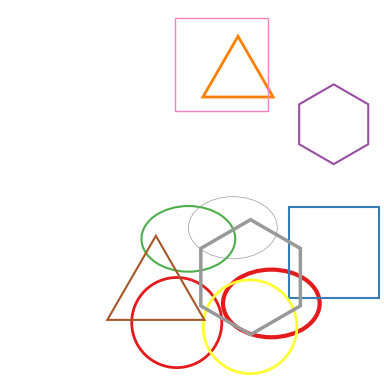[{"shape": "oval", "thickness": 3, "radius": 0.63, "center": [0.705, 0.212]}, {"shape": "circle", "thickness": 2, "radius": 0.59, "center": [0.459, 0.162]}, {"shape": "square", "thickness": 1.5, "radius": 0.59, "center": [0.868, 0.345]}, {"shape": "oval", "thickness": 1.5, "radius": 0.61, "center": [0.489, 0.38]}, {"shape": "hexagon", "thickness": 1.5, "radius": 0.52, "center": [0.867, 0.677]}, {"shape": "triangle", "thickness": 2, "radius": 0.53, "center": [0.618, 0.801]}, {"shape": "circle", "thickness": 2, "radius": 0.61, "center": [0.649, 0.151]}, {"shape": "triangle", "thickness": 1.5, "radius": 0.73, "center": [0.405, 0.242]}, {"shape": "square", "thickness": 1, "radius": 0.6, "center": [0.576, 0.832]}, {"shape": "oval", "thickness": 0.5, "radius": 0.58, "center": [0.605, 0.409]}, {"shape": "hexagon", "thickness": 2.5, "radius": 0.75, "center": [0.651, 0.28]}]